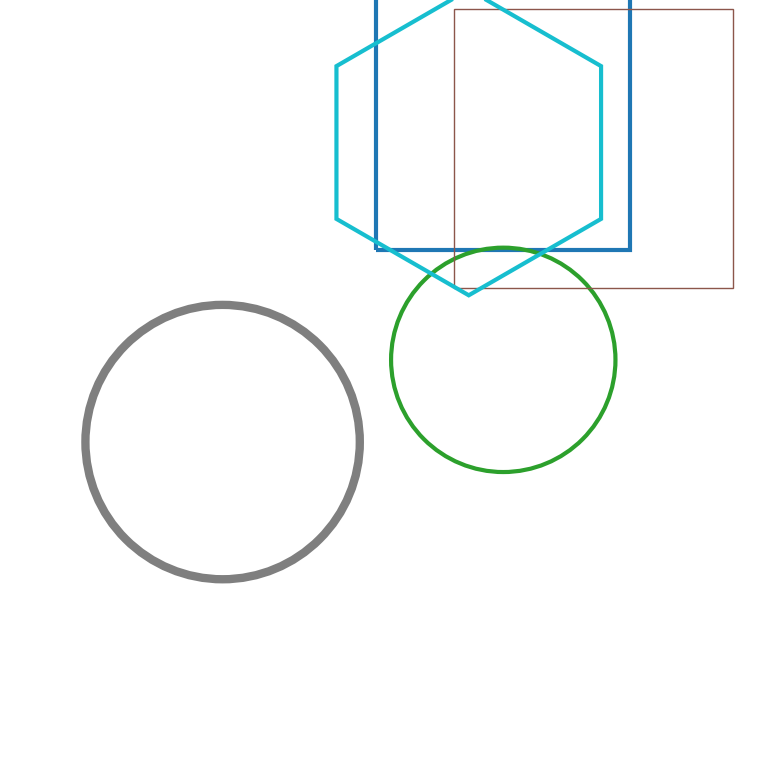[{"shape": "square", "thickness": 1.5, "radius": 0.82, "center": [0.653, 0.84]}, {"shape": "circle", "thickness": 1.5, "radius": 0.73, "center": [0.654, 0.533]}, {"shape": "square", "thickness": 0.5, "radius": 0.91, "center": [0.771, 0.807]}, {"shape": "circle", "thickness": 3, "radius": 0.89, "center": [0.289, 0.426]}, {"shape": "hexagon", "thickness": 1.5, "radius": 0.99, "center": [0.609, 0.815]}]